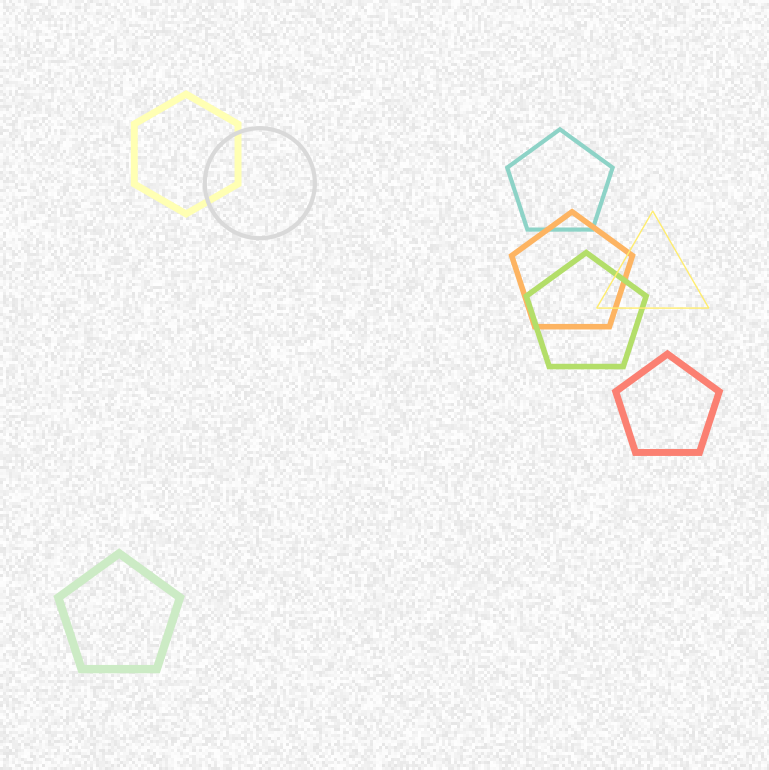[{"shape": "pentagon", "thickness": 1.5, "radius": 0.36, "center": [0.727, 0.76]}, {"shape": "hexagon", "thickness": 2.5, "radius": 0.39, "center": [0.242, 0.8]}, {"shape": "pentagon", "thickness": 2.5, "radius": 0.35, "center": [0.867, 0.47]}, {"shape": "pentagon", "thickness": 2, "radius": 0.41, "center": [0.743, 0.642]}, {"shape": "pentagon", "thickness": 2, "radius": 0.41, "center": [0.761, 0.59]}, {"shape": "circle", "thickness": 1.5, "radius": 0.36, "center": [0.337, 0.762]}, {"shape": "pentagon", "thickness": 3, "radius": 0.42, "center": [0.155, 0.198]}, {"shape": "triangle", "thickness": 0.5, "radius": 0.42, "center": [0.848, 0.642]}]